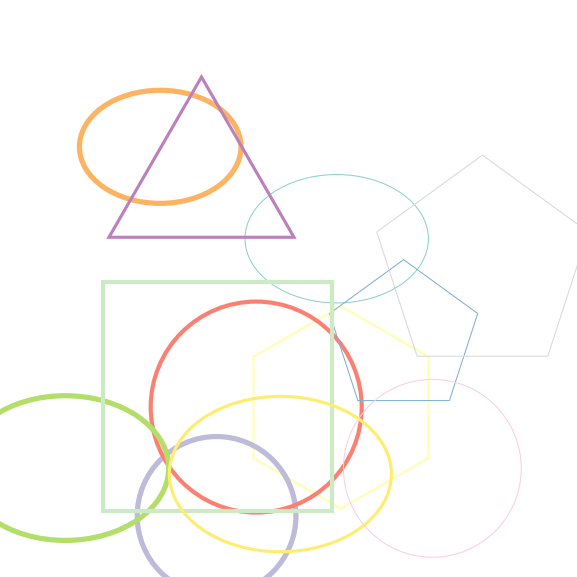[{"shape": "oval", "thickness": 0.5, "radius": 0.79, "center": [0.583, 0.586]}, {"shape": "hexagon", "thickness": 1, "radius": 0.88, "center": [0.59, 0.294]}, {"shape": "circle", "thickness": 2.5, "radius": 0.69, "center": [0.375, 0.106]}, {"shape": "circle", "thickness": 2, "radius": 0.91, "center": [0.444, 0.294]}, {"shape": "pentagon", "thickness": 0.5, "radius": 0.67, "center": [0.699, 0.415]}, {"shape": "oval", "thickness": 2.5, "radius": 0.7, "center": [0.277, 0.745]}, {"shape": "oval", "thickness": 2.5, "radius": 0.89, "center": [0.113, 0.189]}, {"shape": "circle", "thickness": 0.5, "radius": 0.77, "center": [0.749, 0.188]}, {"shape": "pentagon", "thickness": 0.5, "radius": 0.96, "center": [0.835, 0.538]}, {"shape": "triangle", "thickness": 1.5, "radius": 0.92, "center": [0.349, 0.681]}, {"shape": "square", "thickness": 2, "radius": 0.99, "center": [0.377, 0.313]}, {"shape": "oval", "thickness": 1.5, "radius": 0.96, "center": [0.485, 0.178]}]